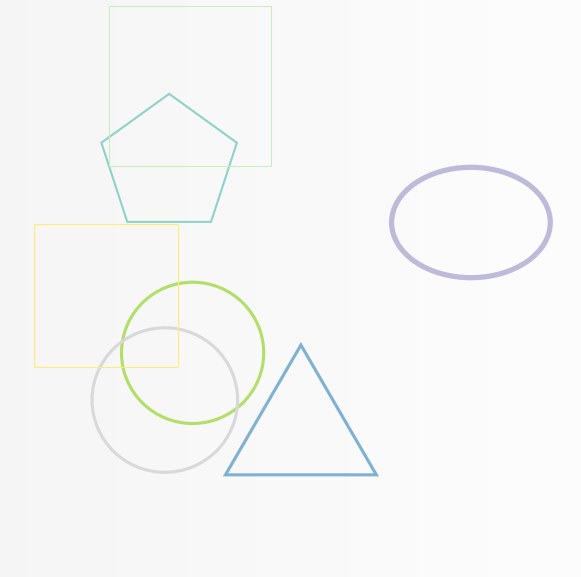[{"shape": "pentagon", "thickness": 1, "radius": 0.61, "center": [0.291, 0.714]}, {"shape": "oval", "thickness": 2.5, "radius": 0.68, "center": [0.81, 0.614]}, {"shape": "triangle", "thickness": 1.5, "radius": 0.75, "center": [0.518, 0.252]}, {"shape": "circle", "thickness": 1.5, "radius": 0.61, "center": [0.331, 0.388]}, {"shape": "circle", "thickness": 1.5, "radius": 0.63, "center": [0.284, 0.306]}, {"shape": "square", "thickness": 0.5, "radius": 0.7, "center": [0.327, 0.85]}, {"shape": "square", "thickness": 0.5, "radius": 0.62, "center": [0.183, 0.488]}]